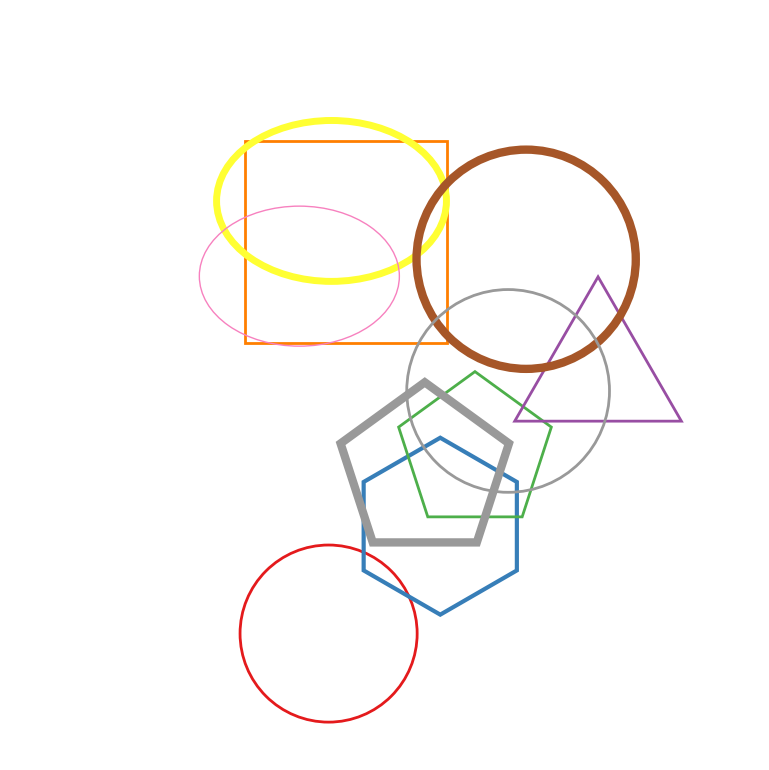[{"shape": "circle", "thickness": 1, "radius": 0.58, "center": [0.427, 0.177]}, {"shape": "hexagon", "thickness": 1.5, "radius": 0.57, "center": [0.572, 0.317]}, {"shape": "pentagon", "thickness": 1, "radius": 0.52, "center": [0.617, 0.413]}, {"shape": "triangle", "thickness": 1, "radius": 0.62, "center": [0.777, 0.516]}, {"shape": "square", "thickness": 1, "radius": 0.66, "center": [0.45, 0.685]}, {"shape": "oval", "thickness": 2.5, "radius": 0.75, "center": [0.431, 0.739]}, {"shape": "circle", "thickness": 3, "radius": 0.71, "center": [0.683, 0.663]}, {"shape": "oval", "thickness": 0.5, "radius": 0.65, "center": [0.389, 0.641]}, {"shape": "pentagon", "thickness": 3, "radius": 0.57, "center": [0.552, 0.389]}, {"shape": "circle", "thickness": 1, "radius": 0.66, "center": [0.66, 0.492]}]